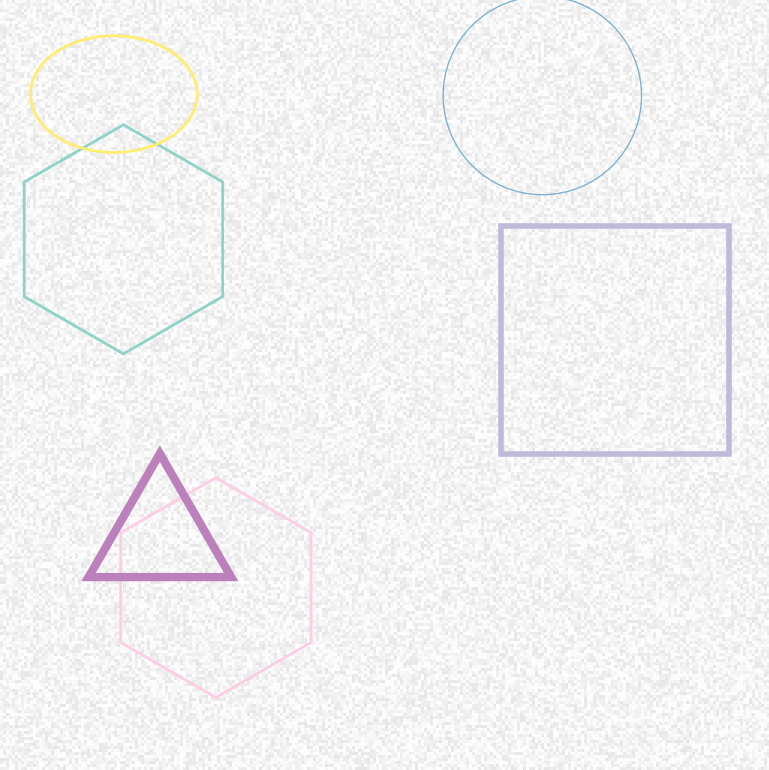[{"shape": "hexagon", "thickness": 1, "radius": 0.74, "center": [0.16, 0.689]}, {"shape": "square", "thickness": 2, "radius": 0.74, "center": [0.799, 0.558]}, {"shape": "circle", "thickness": 0.5, "radius": 0.64, "center": [0.704, 0.876]}, {"shape": "hexagon", "thickness": 1, "radius": 0.71, "center": [0.28, 0.237]}, {"shape": "triangle", "thickness": 3, "radius": 0.53, "center": [0.208, 0.304]}, {"shape": "oval", "thickness": 1, "radius": 0.54, "center": [0.148, 0.878]}]